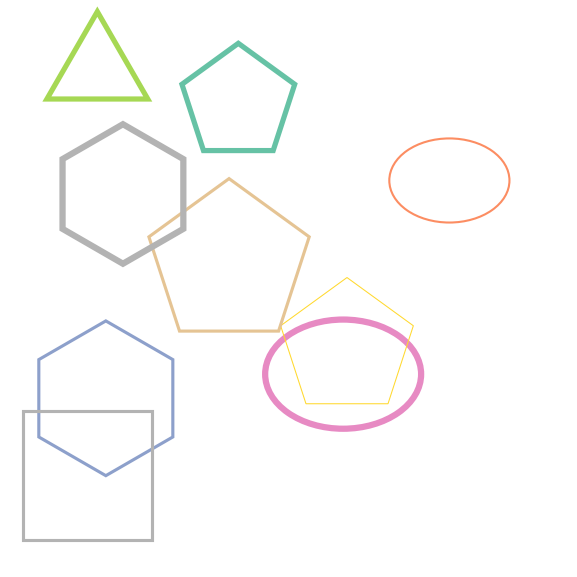[{"shape": "pentagon", "thickness": 2.5, "radius": 0.51, "center": [0.413, 0.821]}, {"shape": "oval", "thickness": 1, "radius": 0.52, "center": [0.778, 0.687]}, {"shape": "hexagon", "thickness": 1.5, "radius": 0.67, "center": [0.183, 0.309]}, {"shape": "oval", "thickness": 3, "radius": 0.68, "center": [0.594, 0.351]}, {"shape": "triangle", "thickness": 2.5, "radius": 0.5, "center": [0.169, 0.878]}, {"shape": "pentagon", "thickness": 0.5, "radius": 0.6, "center": [0.601, 0.398]}, {"shape": "pentagon", "thickness": 1.5, "radius": 0.73, "center": [0.397, 0.544]}, {"shape": "hexagon", "thickness": 3, "radius": 0.6, "center": [0.213, 0.663]}, {"shape": "square", "thickness": 1.5, "radius": 0.56, "center": [0.151, 0.176]}]